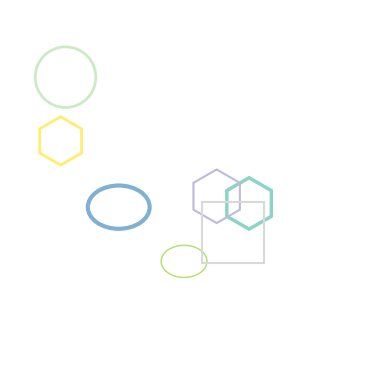[{"shape": "hexagon", "thickness": 2.5, "radius": 0.33, "center": [0.647, 0.472]}, {"shape": "hexagon", "thickness": 1.5, "radius": 0.35, "center": [0.563, 0.49]}, {"shape": "oval", "thickness": 3, "radius": 0.4, "center": [0.308, 0.462]}, {"shape": "oval", "thickness": 1, "radius": 0.3, "center": [0.478, 0.321]}, {"shape": "square", "thickness": 1.5, "radius": 0.4, "center": [0.605, 0.396]}, {"shape": "circle", "thickness": 2, "radius": 0.39, "center": [0.17, 0.8]}, {"shape": "hexagon", "thickness": 2, "radius": 0.31, "center": [0.157, 0.634]}]